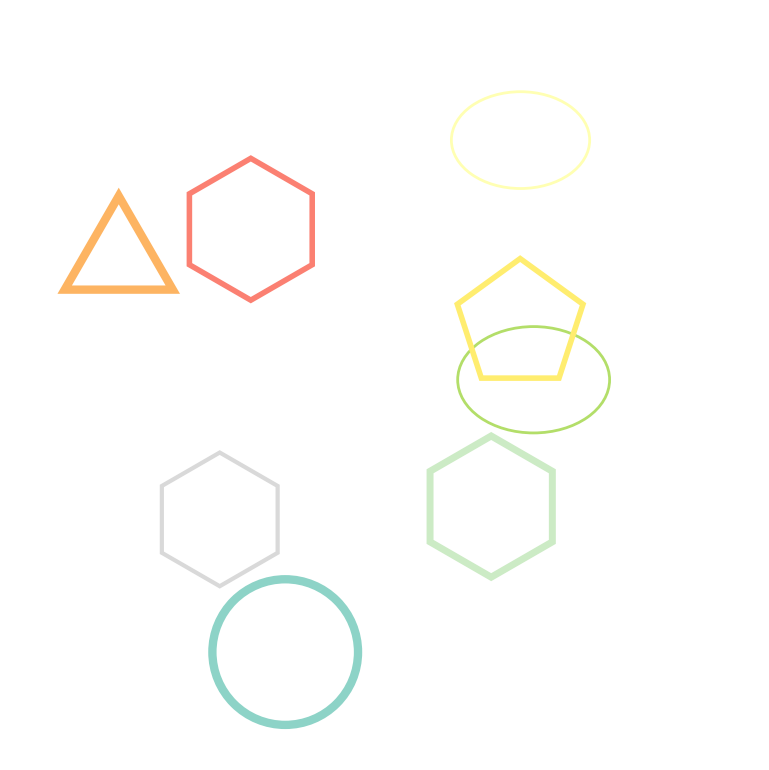[{"shape": "circle", "thickness": 3, "radius": 0.47, "center": [0.37, 0.153]}, {"shape": "oval", "thickness": 1, "radius": 0.45, "center": [0.676, 0.818]}, {"shape": "hexagon", "thickness": 2, "radius": 0.46, "center": [0.326, 0.702]}, {"shape": "triangle", "thickness": 3, "radius": 0.41, "center": [0.154, 0.664]}, {"shape": "oval", "thickness": 1, "radius": 0.49, "center": [0.693, 0.507]}, {"shape": "hexagon", "thickness": 1.5, "radius": 0.43, "center": [0.285, 0.325]}, {"shape": "hexagon", "thickness": 2.5, "radius": 0.46, "center": [0.638, 0.342]}, {"shape": "pentagon", "thickness": 2, "radius": 0.43, "center": [0.676, 0.578]}]